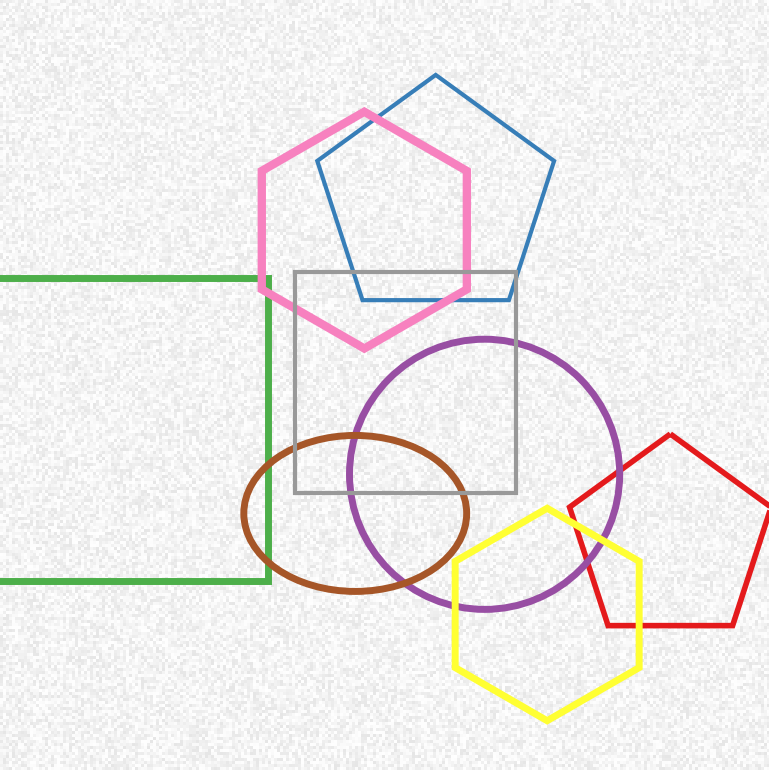[{"shape": "pentagon", "thickness": 2, "radius": 0.69, "center": [0.871, 0.299]}, {"shape": "pentagon", "thickness": 1.5, "radius": 0.81, "center": [0.566, 0.741]}, {"shape": "square", "thickness": 2.5, "radius": 0.99, "center": [0.151, 0.442]}, {"shape": "circle", "thickness": 2.5, "radius": 0.88, "center": [0.629, 0.384]}, {"shape": "hexagon", "thickness": 2.5, "radius": 0.69, "center": [0.711, 0.202]}, {"shape": "oval", "thickness": 2.5, "radius": 0.72, "center": [0.461, 0.333]}, {"shape": "hexagon", "thickness": 3, "radius": 0.77, "center": [0.473, 0.701]}, {"shape": "square", "thickness": 1.5, "radius": 0.72, "center": [0.527, 0.503]}]